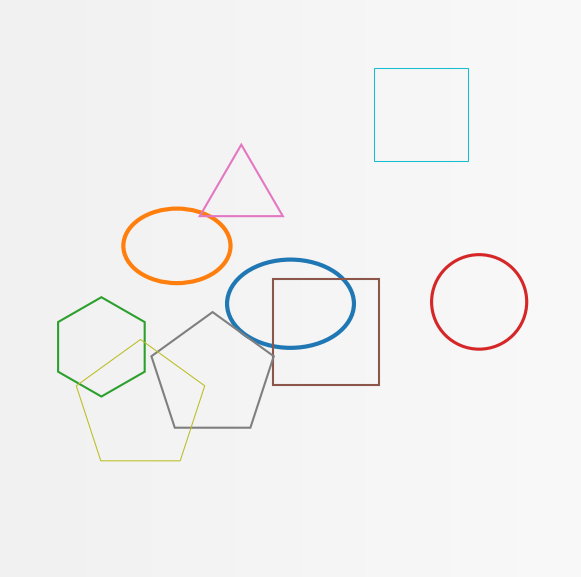[{"shape": "oval", "thickness": 2, "radius": 0.55, "center": [0.5, 0.473]}, {"shape": "oval", "thickness": 2, "radius": 0.46, "center": [0.304, 0.573]}, {"shape": "hexagon", "thickness": 1, "radius": 0.43, "center": [0.174, 0.398]}, {"shape": "circle", "thickness": 1.5, "radius": 0.41, "center": [0.824, 0.476]}, {"shape": "square", "thickness": 1, "radius": 0.46, "center": [0.56, 0.425]}, {"shape": "triangle", "thickness": 1, "radius": 0.41, "center": [0.415, 0.666]}, {"shape": "pentagon", "thickness": 1, "radius": 0.55, "center": [0.366, 0.348]}, {"shape": "pentagon", "thickness": 0.5, "radius": 0.58, "center": [0.242, 0.295]}, {"shape": "square", "thickness": 0.5, "radius": 0.4, "center": [0.724, 0.8]}]